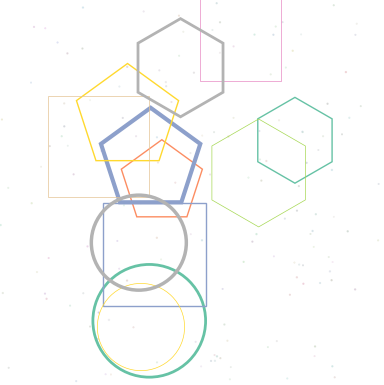[{"shape": "hexagon", "thickness": 1, "radius": 0.56, "center": [0.766, 0.636]}, {"shape": "circle", "thickness": 2, "radius": 0.73, "center": [0.388, 0.167]}, {"shape": "pentagon", "thickness": 1, "radius": 0.55, "center": [0.42, 0.526]}, {"shape": "pentagon", "thickness": 3, "radius": 0.68, "center": [0.391, 0.584]}, {"shape": "square", "thickness": 1, "radius": 0.67, "center": [0.402, 0.339]}, {"shape": "square", "thickness": 0.5, "radius": 0.53, "center": [0.625, 0.896]}, {"shape": "hexagon", "thickness": 0.5, "radius": 0.7, "center": [0.672, 0.551]}, {"shape": "circle", "thickness": 0.5, "radius": 0.57, "center": [0.366, 0.151]}, {"shape": "pentagon", "thickness": 1, "radius": 0.7, "center": [0.331, 0.696]}, {"shape": "square", "thickness": 0.5, "radius": 0.66, "center": [0.256, 0.619]}, {"shape": "hexagon", "thickness": 2, "radius": 0.64, "center": [0.469, 0.824]}, {"shape": "circle", "thickness": 2.5, "radius": 0.62, "center": [0.361, 0.37]}]